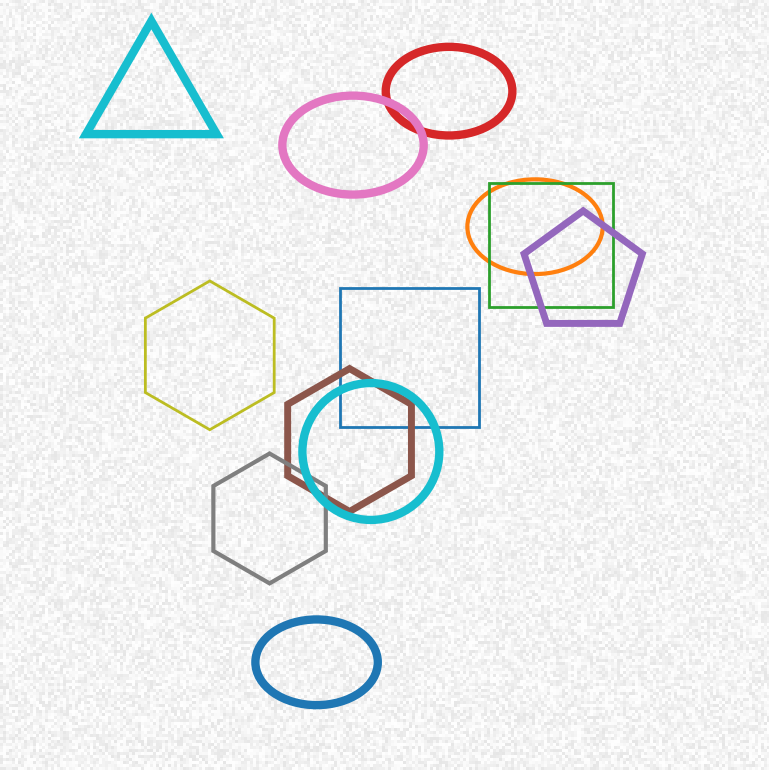[{"shape": "oval", "thickness": 3, "radius": 0.4, "center": [0.411, 0.14]}, {"shape": "square", "thickness": 1, "radius": 0.45, "center": [0.532, 0.535]}, {"shape": "oval", "thickness": 1.5, "radius": 0.44, "center": [0.695, 0.706]}, {"shape": "square", "thickness": 1, "radius": 0.4, "center": [0.715, 0.682]}, {"shape": "oval", "thickness": 3, "radius": 0.41, "center": [0.583, 0.882]}, {"shape": "pentagon", "thickness": 2.5, "radius": 0.4, "center": [0.757, 0.645]}, {"shape": "hexagon", "thickness": 2.5, "radius": 0.46, "center": [0.454, 0.428]}, {"shape": "oval", "thickness": 3, "radius": 0.46, "center": [0.458, 0.812]}, {"shape": "hexagon", "thickness": 1.5, "radius": 0.42, "center": [0.35, 0.327]}, {"shape": "hexagon", "thickness": 1, "radius": 0.48, "center": [0.272, 0.539]}, {"shape": "triangle", "thickness": 3, "radius": 0.49, "center": [0.197, 0.875]}, {"shape": "circle", "thickness": 3, "radius": 0.44, "center": [0.482, 0.414]}]